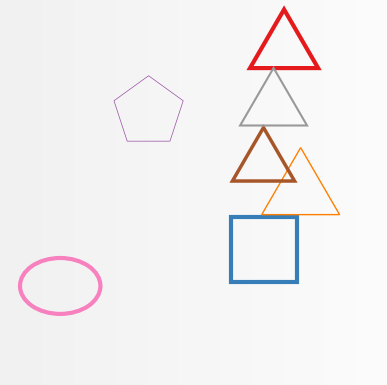[{"shape": "triangle", "thickness": 3, "radius": 0.51, "center": [0.733, 0.874]}, {"shape": "square", "thickness": 3, "radius": 0.43, "center": [0.682, 0.352]}, {"shape": "pentagon", "thickness": 0.5, "radius": 0.47, "center": [0.383, 0.709]}, {"shape": "triangle", "thickness": 1, "radius": 0.58, "center": [0.776, 0.501]}, {"shape": "triangle", "thickness": 2.5, "radius": 0.46, "center": [0.68, 0.576]}, {"shape": "oval", "thickness": 3, "radius": 0.52, "center": [0.155, 0.257]}, {"shape": "triangle", "thickness": 1.5, "radius": 0.5, "center": [0.706, 0.724]}]